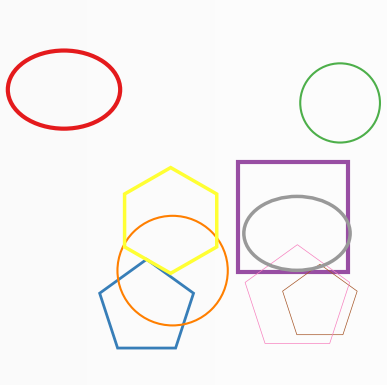[{"shape": "oval", "thickness": 3, "radius": 0.72, "center": [0.165, 0.767]}, {"shape": "pentagon", "thickness": 2, "radius": 0.64, "center": [0.378, 0.199]}, {"shape": "circle", "thickness": 1.5, "radius": 0.51, "center": [0.878, 0.733]}, {"shape": "square", "thickness": 3, "radius": 0.71, "center": [0.757, 0.436]}, {"shape": "circle", "thickness": 1.5, "radius": 0.71, "center": [0.445, 0.297]}, {"shape": "hexagon", "thickness": 2.5, "radius": 0.69, "center": [0.44, 0.427]}, {"shape": "pentagon", "thickness": 0.5, "radius": 0.51, "center": [0.826, 0.212]}, {"shape": "pentagon", "thickness": 0.5, "radius": 0.71, "center": [0.767, 0.223]}, {"shape": "oval", "thickness": 2.5, "radius": 0.69, "center": [0.766, 0.394]}]